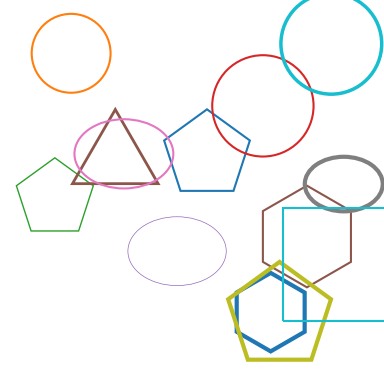[{"shape": "pentagon", "thickness": 1.5, "radius": 0.59, "center": [0.538, 0.599]}, {"shape": "hexagon", "thickness": 3, "radius": 0.51, "center": [0.703, 0.189]}, {"shape": "circle", "thickness": 1.5, "radius": 0.51, "center": [0.185, 0.862]}, {"shape": "pentagon", "thickness": 1, "radius": 0.52, "center": [0.142, 0.485]}, {"shape": "circle", "thickness": 1.5, "radius": 0.66, "center": [0.683, 0.725]}, {"shape": "oval", "thickness": 0.5, "radius": 0.64, "center": [0.46, 0.348]}, {"shape": "hexagon", "thickness": 1.5, "radius": 0.66, "center": [0.797, 0.386]}, {"shape": "triangle", "thickness": 2, "radius": 0.64, "center": [0.299, 0.587]}, {"shape": "oval", "thickness": 1.5, "radius": 0.64, "center": [0.322, 0.6]}, {"shape": "oval", "thickness": 3, "radius": 0.51, "center": [0.893, 0.522]}, {"shape": "pentagon", "thickness": 3, "radius": 0.7, "center": [0.726, 0.179]}, {"shape": "circle", "thickness": 2.5, "radius": 0.65, "center": [0.861, 0.886]}, {"shape": "square", "thickness": 1.5, "radius": 0.74, "center": [0.882, 0.312]}]